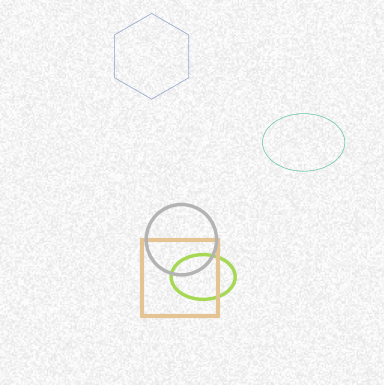[{"shape": "oval", "thickness": 0.5, "radius": 0.53, "center": [0.789, 0.63]}, {"shape": "hexagon", "thickness": 0.5, "radius": 0.56, "center": [0.394, 0.854]}, {"shape": "oval", "thickness": 2.5, "radius": 0.42, "center": [0.528, 0.281]}, {"shape": "square", "thickness": 3, "radius": 0.49, "center": [0.468, 0.277]}, {"shape": "circle", "thickness": 2.5, "radius": 0.46, "center": [0.471, 0.377]}]